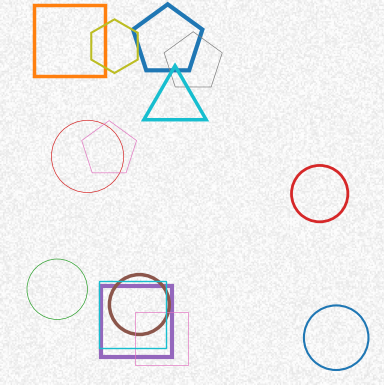[{"shape": "circle", "thickness": 1.5, "radius": 0.42, "center": [0.873, 0.123]}, {"shape": "pentagon", "thickness": 3, "radius": 0.47, "center": [0.436, 0.894]}, {"shape": "square", "thickness": 2.5, "radius": 0.46, "center": [0.181, 0.895]}, {"shape": "circle", "thickness": 0.5, "radius": 0.39, "center": [0.149, 0.249]}, {"shape": "circle", "thickness": 0.5, "radius": 0.47, "center": [0.227, 0.594]}, {"shape": "circle", "thickness": 2, "radius": 0.37, "center": [0.83, 0.497]}, {"shape": "square", "thickness": 3, "radius": 0.46, "center": [0.353, 0.166]}, {"shape": "circle", "thickness": 2.5, "radius": 0.39, "center": [0.362, 0.209]}, {"shape": "pentagon", "thickness": 0.5, "radius": 0.37, "center": [0.283, 0.612]}, {"shape": "square", "thickness": 0.5, "radius": 0.34, "center": [0.42, 0.12]}, {"shape": "pentagon", "thickness": 0.5, "radius": 0.4, "center": [0.502, 0.838]}, {"shape": "hexagon", "thickness": 1.5, "radius": 0.35, "center": [0.297, 0.88]}, {"shape": "triangle", "thickness": 2.5, "radius": 0.47, "center": [0.455, 0.736]}, {"shape": "square", "thickness": 1, "radius": 0.44, "center": [0.343, 0.183]}]